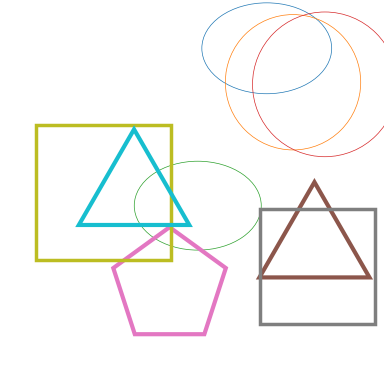[{"shape": "oval", "thickness": 0.5, "radius": 0.84, "center": [0.693, 0.875]}, {"shape": "circle", "thickness": 0.5, "radius": 0.88, "center": [0.761, 0.786]}, {"shape": "oval", "thickness": 0.5, "radius": 0.82, "center": [0.514, 0.466]}, {"shape": "circle", "thickness": 0.5, "radius": 0.94, "center": [0.844, 0.781]}, {"shape": "triangle", "thickness": 3, "radius": 0.82, "center": [0.817, 0.362]}, {"shape": "pentagon", "thickness": 3, "radius": 0.77, "center": [0.44, 0.256]}, {"shape": "square", "thickness": 2.5, "radius": 0.75, "center": [0.825, 0.308]}, {"shape": "square", "thickness": 2.5, "radius": 0.87, "center": [0.269, 0.5]}, {"shape": "triangle", "thickness": 3, "radius": 0.83, "center": [0.348, 0.498]}]